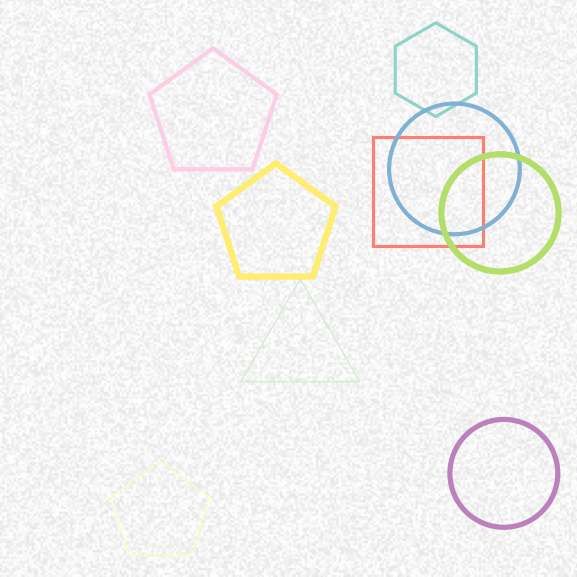[{"shape": "hexagon", "thickness": 1.5, "radius": 0.41, "center": [0.755, 0.878]}, {"shape": "pentagon", "thickness": 0.5, "radius": 0.45, "center": [0.278, 0.11]}, {"shape": "square", "thickness": 1.5, "radius": 0.47, "center": [0.741, 0.667]}, {"shape": "circle", "thickness": 2, "radius": 0.57, "center": [0.787, 0.707]}, {"shape": "circle", "thickness": 3, "radius": 0.51, "center": [0.866, 0.63]}, {"shape": "pentagon", "thickness": 2, "radius": 0.58, "center": [0.369, 0.8]}, {"shape": "circle", "thickness": 2.5, "radius": 0.47, "center": [0.872, 0.179]}, {"shape": "triangle", "thickness": 0.5, "radius": 0.59, "center": [0.52, 0.398]}, {"shape": "pentagon", "thickness": 3, "radius": 0.54, "center": [0.478, 0.608]}]